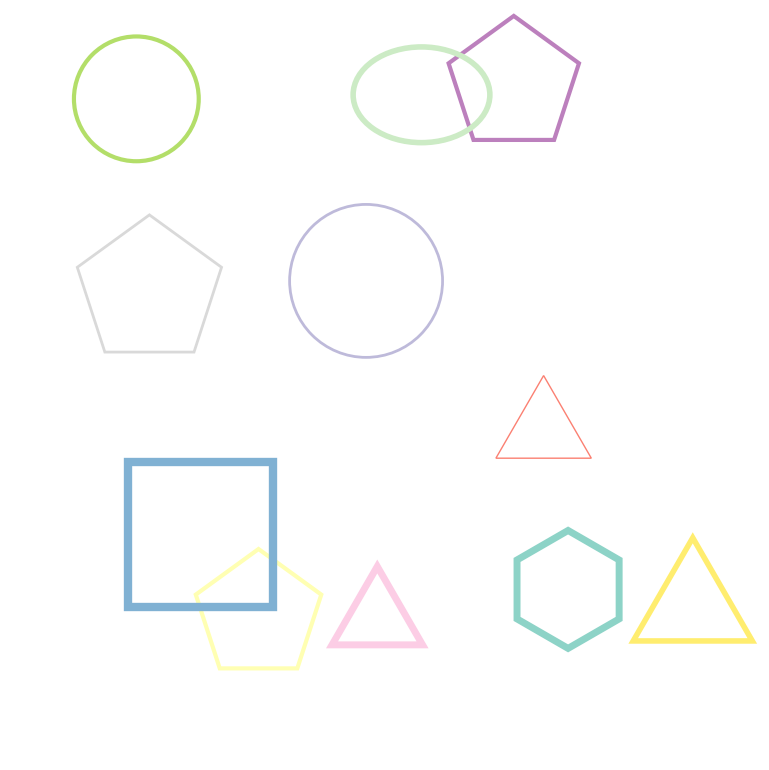[{"shape": "hexagon", "thickness": 2.5, "radius": 0.38, "center": [0.738, 0.235]}, {"shape": "pentagon", "thickness": 1.5, "radius": 0.43, "center": [0.336, 0.201]}, {"shape": "circle", "thickness": 1, "radius": 0.5, "center": [0.475, 0.635]}, {"shape": "triangle", "thickness": 0.5, "radius": 0.36, "center": [0.706, 0.441]}, {"shape": "square", "thickness": 3, "radius": 0.47, "center": [0.261, 0.306]}, {"shape": "circle", "thickness": 1.5, "radius": 0.41, "center": [0.177, 0.872]}, {"shape": "triangle", "thickness": 2.5, "radius": 0.34, "center": [0.49, 0.196]}, {"shape": "pentagon", "thickness": 1, "radius": 0.49, "center": [0.194, 0.622]}, {"shape": "pentagon", "thickness": 1.5, "radius": 0.45, "center": [0.667, 0.89]}, {"shape": "oval", "thickness": 2, "radius": 0.44, "center": [0.547, 0.877]}, {"shape": "triangle", "thickness": 2, "radius": 0.45, "center": [0.9, 0.212]}]